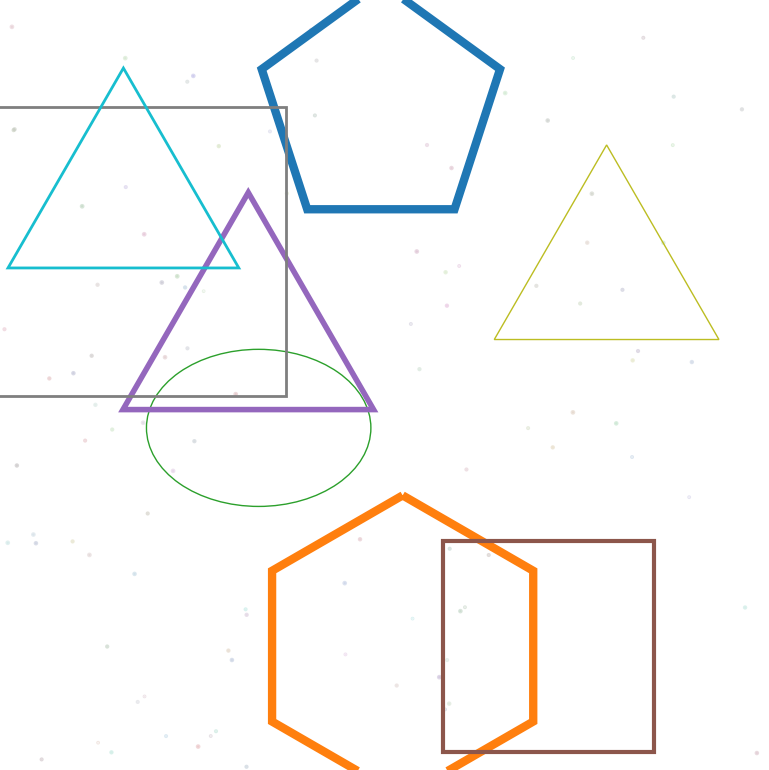[{"shape": "pentagon", "thickness": 3, "radius": 0.81, "center": [0.495, 0.86]}, {"shape": "hexagon", "thickness": 3, "radius": 0.98, "center": [0.523, 0.161]}, {"shape": "oval", "thickness": 0.5, "radius": 0.73, "center": [0.336, 0.444]}, {"shape": "triangle", "thickness": 2, "radius": 0.94, "center": [0.322, 0.562]}, {"shape": "square", "thickness": 1.5, "radius": 0.68, "center": [0.713, 0.161]}, {"shape": "square", "thickness": 1, "radius": 0.94, "center": [0.184, 0.673]}, {"shape": "triangle", "thickness": 0.5, "radius": 0.84, "center": [0.788, 0.643]}, {"shape": "triangle", "thickness": 1, "radius": 0.87, "center": [0.16, 0.739]}]